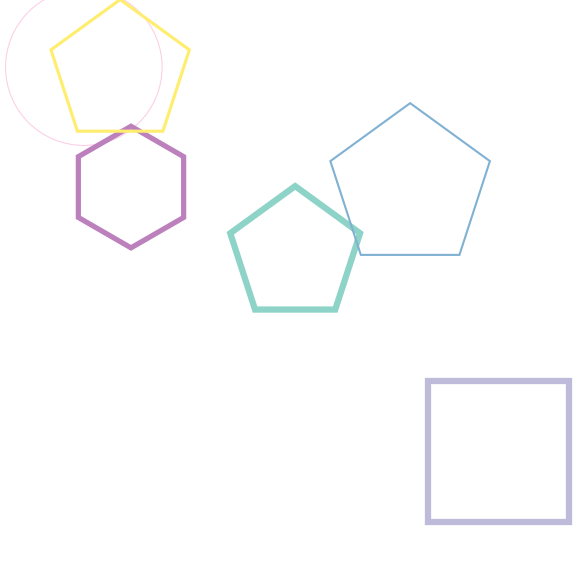[{"shape": "pentagon", "thickness": 3, "radius": 0.59, "center": [0.511, 0.559]}, {"shape": "square", "thickness": 3, "radius": 0.61, "center": [0.863, 0.217]}, {"shape": "pentagon", "thickness": 1, "radius": 0.73, "center": [0.71, 0.675]}, {"shape": "circle", "thickness": 0.5, "radius": 0.68, "center": [0.145, 0.883]}, {"shape": "hexagon", "thickness": 2.5, "radius": 0.53, "center": [0.227, 0.675]}, {"shape": "pentagon", "thickness": 1.5, "radius": 0.63, "center": [0.208, 0.874]}]